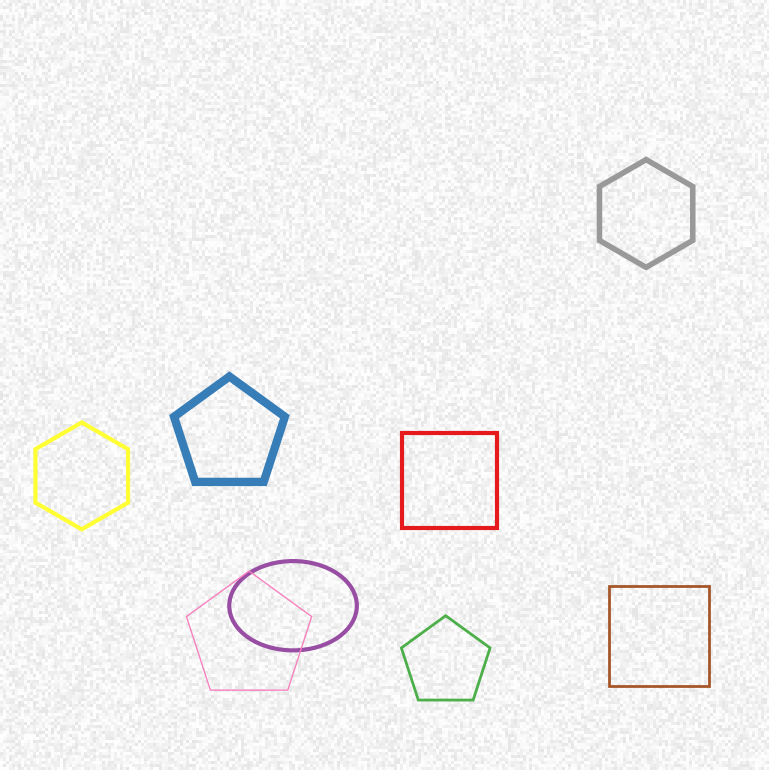[{"shape": "square", "thickness": 1.5, "radius": 0.31, "center": [0.584, 0.376]}, {"shape": "pentagon", "thickness": 3, "radius": 0.38, "center": [0.298, 0.435]}, {"shape": "pentagon", "thickness": 1, "radius": 0.3, "center": [0.579, 0.14]}, {"shape": "oval", "thickness": 1.5, "radius": 0.41, "center": [0.381, 0.213]}, {"shape": "hexagon", "thickness": 1.5, "radius": 0.35, "center": [0.106, 0.382]}, {"shape": "square", "thickness": 1, "radius": 0.32, "center": [0.856, 0.174]}, {"shape": "pentagon", "thickness": 0.5, "radius": 0.43, "center": [0.323, 0.173]}, {"shape": "hexagon", "thickness": 2, "radius": 0.35, "center": [0.839, 0.723]}]